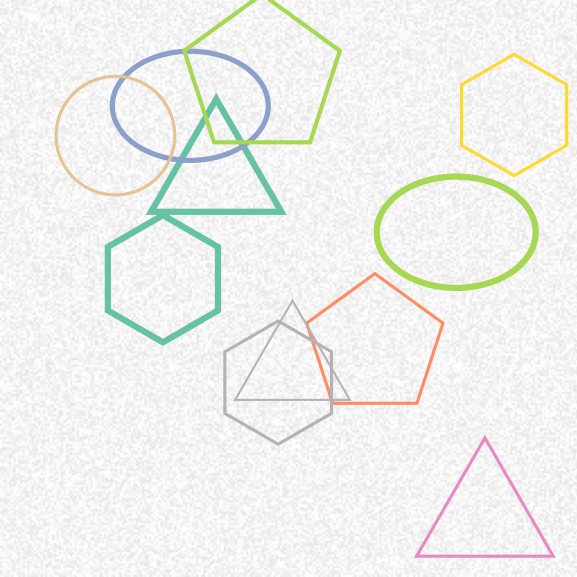[{"shape": "triangle", "thickness": 3, "radius": 0.65, "center": [0.374, 0.697]}, {"shape": "hexagon", "thickness": 3, "radius": 0.55, "center": [0.282, 0.516]}, {"shape": "pentagon", "thickness": 1.5, "radius": 0.62, "center": [0.649, 0.401]}, {"shape": "oval", "thickness": 2.5, "radius": 0.68, "center": [0.33, 0.816]}, {"shape": "triangle", "thickness": 1.5, "radius": 0.68, "center": [0.84, 0.104]}, {"shape": "pentagon", "thickness": 2, "radius": 0.71, "center": [0.454, 0.867]}, {"shape": "oval", "thickness": 3, "radius": 0.69, "center": [0.79, 0.597]}, {"shape": "hexagon", "thickness": 1.5, "radius": 0.52, "center": [0.89, 0.8]}, {"shape": "circle", "thickness": 1.5, "radius": 0.51, "center": [0.2, 0.764]}, {"shape": "triangle", "thickness": 1, "radius": 0.57, "center": [0.506, 0.364]}, {"shape": "hexagon", "thickness": 1.5, "radius": 0.53, "center": [0.482, 0.337]}]